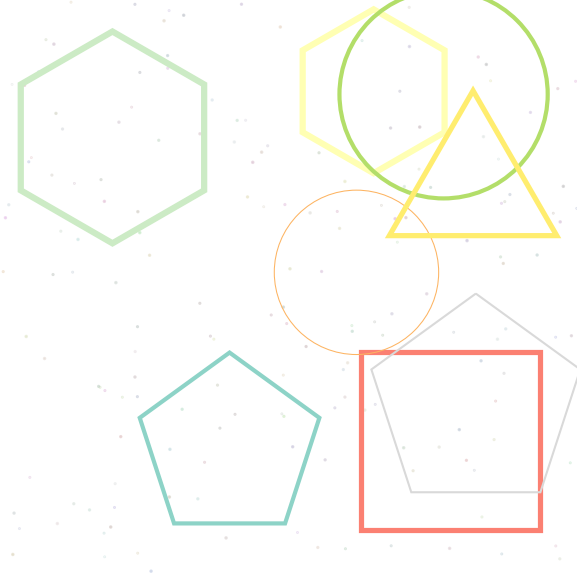[{"shape": "pentagon", "thickness": 2, "radius": 0.82, "center": [0.398, 0.225]}, {"shape": "hexagon", "thickness": 3, "radius": 0.71, "center": [0.647, 0.841]}, {"shape": "square", "thickness": 2.5, "radius": 0.77, "center": [0.78, 0.236]}, {"shape": "circle", "thickness": 0.5, "radius": 0.71, "center": [0.617, 0.528]}, {"shape": "circle", "thickness": 2, "radius": 0.9, "center": [0.768, 0.836]}, {"shape": "pentagon", "thickness": 1, "radius": 0.95, "center": [0.824, 0.301]}, {"shape": "hexagon", "thickness": 3, "radius": 0.92, "center": [0.195, 0.761]}, {"shape": "triangle", "thickness": 2.5, "radius": 0.84, "center": [0.819, 0.675]}]